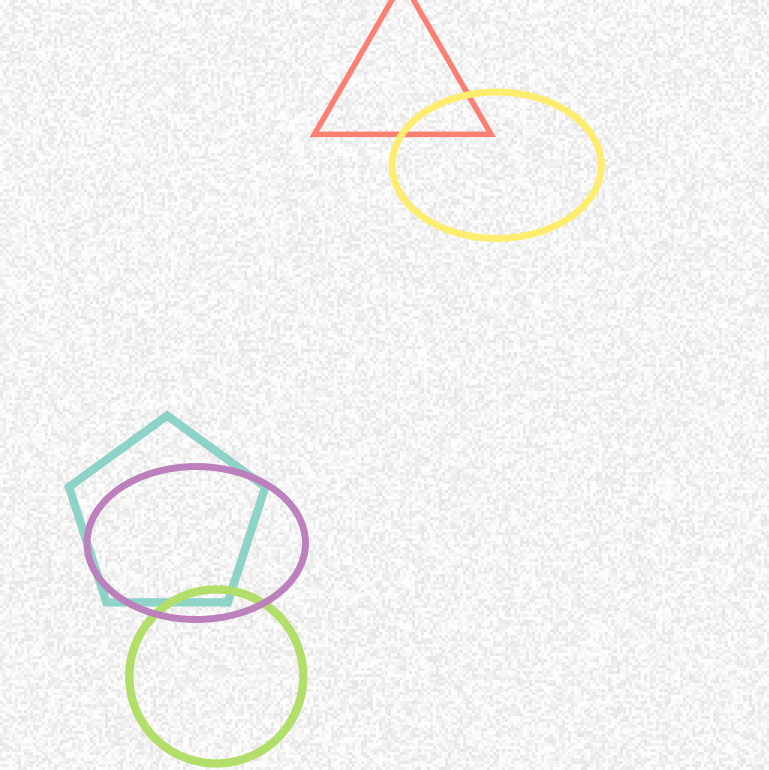[{"shape": "pentagon", "thickness": 3, "radius": 0.67, "center": [0.217, 0.326]}, {"shape": "triangle", "thickness": 2, "radius": 0.66, "center": [0.523, 0.892]}, {"shape": "circle", "thickness": 3, "radius": 0.56, "center": [0.281, 0.121]}, {"shape": "oval", "thickness": 2.5, "radius": 0.71, "center": [0.255, 0.295]}, {"shape": "oval", "thickness": 2.5, "radius": 0.68, "center": [0.645, 0.785]}]